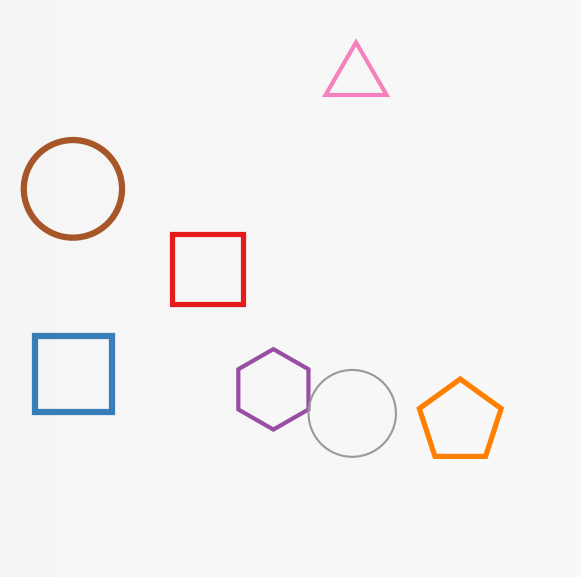[{"shape": "square", "thickness": 2.5, "radius": 0.31, "center": [0.356, 0.533]}, {"shape": "square", "thickness": 3, "radius": 0.33, "center": [0.127, 0.351]}, {"shape": "hexagon", "thickness": 2, "radius": 0.35, "center": [0.47, 0.325]}, {"shape": "pentagon", "thickness": 2.5, "radius": 0.37, "center": [0.792, 0.269]}, {"shape": "circle", "thickness": 3, "radius": 0.42, "center": [0.125, 0.672]}, {"shape": "triangle", "thickness": 2, "radius": 0.3, "center": [0.613, 0.865]}, {"shape": "circle", "thickness": 1, "radius": 0.38, "center": [0.606, 0.283]}]